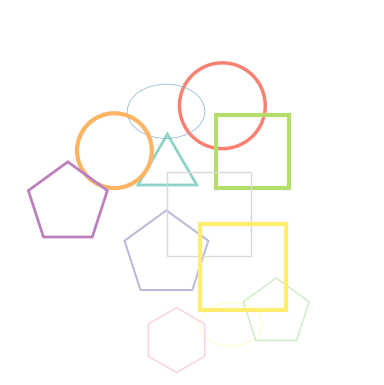[{"shape": "triangle", "thickness": 2, "radius": 0.44, "center": [0.435, 0.564]}, {"shape": "oval", "thickness": 0.5, "radius": 0.41, "center": [0.6, 0.158]}, {"shape": "pentagon", "thickness": 1.5, "radius": 0.57, "center": [0.432, 0.339]}, {"shape": "circle", "thickness": 2.5, "radius": 0.56, "center": [0.578, 0.725]}, {"shape": "oval", "thickness": 0.5, "radius": 0.5, "center": [0.432, 0.711]}, {"shape": "circle", "thickness": 3, "radius": 0.49, "center": [0.297, 0.609]}, {"shape": "square", "thickness": 3, "radius": 0.47, "center": [0.655, 0.606]}, {"shape": "hexagon", "thickness": 1, "radius": 0.42, "center": [0.459, 0.117]}, {"shape": "square", "thickness": 1, "radius": 0.54, "center": [0.543, 0.444]}, {"shape": "pentagon", "thickness": 2, "radius": 0.54, "center": [0.176, 0.472]}, {"shape": "pentagon", "thickness": 1, "radius": 0.45, "center": [0.717, 0.188]}, {"shape": "square", "thickness": 3, "radius": 0.56, "center": [0.631, 0.305]}]